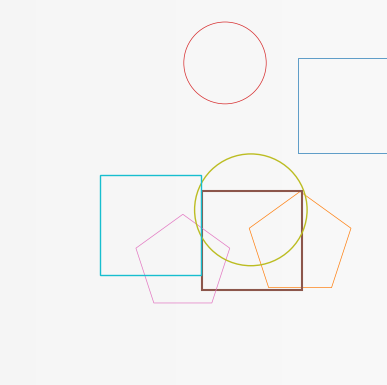[{"shape": "square", "thickness": 0.5, "radius": 0.62, "center": [0.893, 0.725]}, {"shape": "pentagon", "thickness": 0.5, "radius": 0.69, "center": [0.774, 0.365]}, {"shape": "circle", "thickness": 0.5, "radius": 0.53, "center": [0.581, 0.837]}, {"shape": "square", "thickness": 1.5, "radius": 0.65, "center": [0.65, 0.375]}, {"shape": "pentagon", "thickness": 0.5, "radius": 0.64, "center": [0.472, 0.316]}, {"shape": "circle", "thickness": 1, "radius": 0.73, "center": [0.647, 0.455]}, {"shape": "square", "thickness": 1, "radius": 0.65, "center": [0.388, 0.415]}]